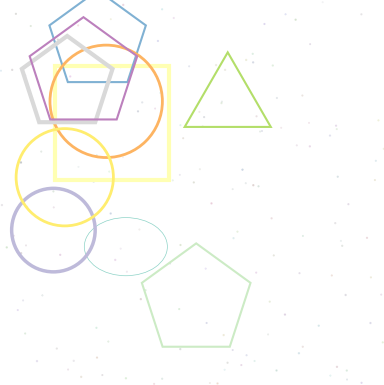[{"shape": "oval", "thickness": 0.5, "radius": 0.54, "center": [0.327, 0.359]}, {"shape": "square", "thickness": 3, "radius": 0.74, "center": [0.29, 0.681]}, {"shape": "circle", "thickness": 2.5, "radius": 0.54, "center": [0.139, 0.402]}, {"shape": "pentagon", "thickness": 1.5, "radius": 0.66, "center": [0.254, 0.893]}, {"shape": "circle", "thickness": 2, "radius": 0.73, "center": [0.276, 0.737]}, {"shape": "triangle", "thickness": 1.5, "radius": 0.65, "center": [0.592, 0.735]}, {"shape": "pentagon", "thickness": 3, "radius": 0.62, "center": [0.175, 0.783]}, {"shape": "pentagon", "thickness": 1.5, "radius": 0.73, "center": [0.217, 0.809]}, {"shape": "pentagon", "thickness": 1.5, "radius": 0.74, "center": [0.51, 0.219]}, {"shape": "circle", "thickness": 2, "radius": 0.63, "center": [0.168, 0.54]}]